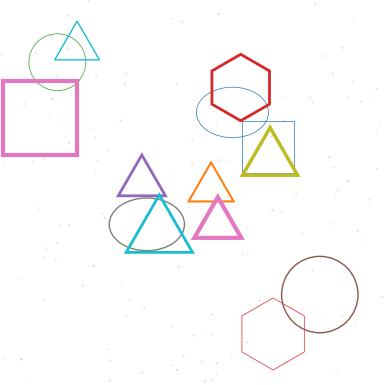[{"shape": "oval", "thickness": 0.5, "radius": 0.47, "center": [0.604, 0.708]}, {"shape": "square", "thickness": 0.5, "radius": 0.34, "center": [0.696, 0.618]}, {"shape": "triangle", "thickness": 1.5, "radius": 0.34, "center": [0.548, 0.511]}, {"shape": "circle", "thickness": 0.5, "radius": 0.37, "center": [0.149, 0.838]}, {"shape": "hexagon", "thickness": 0.5, "radius": 0.47, "center": [0.709, 0.133]}, {"shape": "hexagon", "thickness": 2, "radius": 0.43, "center": [0.625, 0.773]}, {"shape": "triangle", "thickness": 2, "radius": 0.35, "center": [0.368, 0.527]}, {"shape": "circle", "thickness": 1, "radius": 0.5, "center": [0.831, 0.235]}, {"shape": "triangle", "thickness": 3, "radius": 0.35, "center": [0.566, 0.417]}, {"shape": "square", "thickness": 3, "radius": 0.48, "center": [0.103, 0.693]}, {"shape": "oval", "thickness": 1, "radius": 0.49, "center": [0.381, 0.417]}, {"shape": "triangle", "thickness": 2.5, "radius": 0.41, "center": [0.702, 0.586]}, {"shape": "triangle", "thickness": 2, "radius": 0.5, "center": [0.414, 0.394]}, {"shape": "triangle", "thickness": 1, "radius": 0.34, "center": [0.2, 0.878]}]